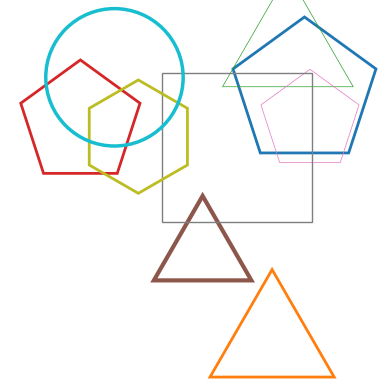[{"shape": "pentagon", "thickness": 2, "radius": 0.98, "center": [0.791, 0.761]}, {"shape": "triangle", "thickness": 2, "radius": 0.93, "center": [0.707, 0.114]}, {"shape": "triangle", "thickness": 0.5, "radius": 0.98, "center": [0.748, 0.873]}, {"shape": "pentagon", "thickness": 2, "radius": 0.81, "center": [0.209, 0.681]}, {"shape": "triangle", "thickness": 3, "radius": 0.73, "center": [0.526, 0.345]}, {"shape": "pentagon", "thickness": 0.5, "radius": 0.67, "center": [0.805, 0.686]}, {"shape": "square", "thickness": 1, "radius": 0.97, "center": [0.616, 0.617]}, {"shape": "hexagon", "thickness": 2, "radius": 0.74, "center": [0.359, 0.645]}, {"shape": "circle", "thickness": 2.5, "radius": 0.89, "center": [0.297, 0.799]}]